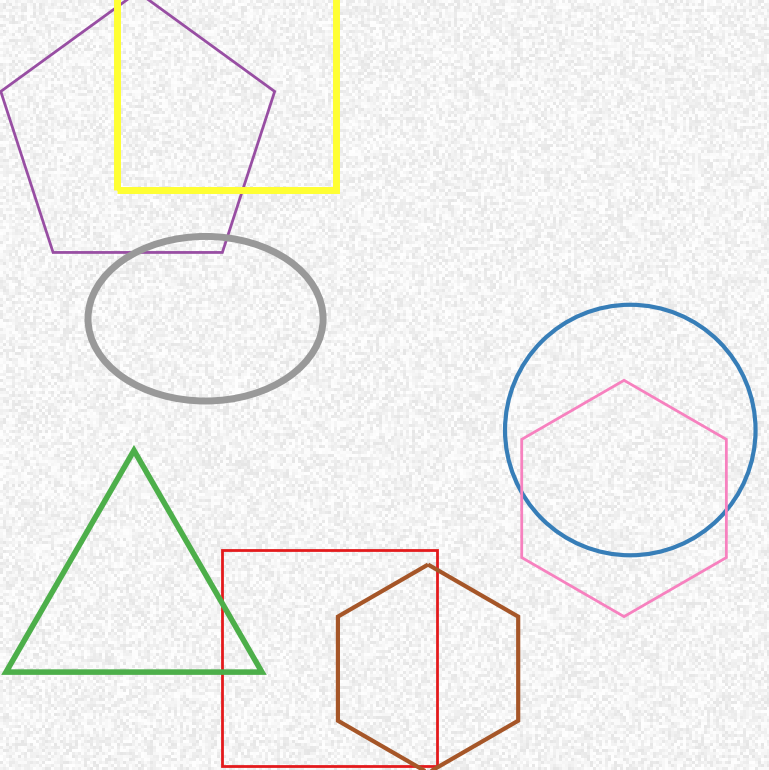[{"shape": "square", "thickness": 1, "radius": 0.7, "center": [0.428, 0.146]}, {"shape": "circle", "thickness": 1.5, "radius": 0.81, "center": [0.819, 0.442]}, {"shape": "triangle", "thickness": 2, "radius": 0.96, "center": [0.174, 0.223]}, {"shape": "pentagon", "thickness": 1, "radius": 0.93, "center": [0.179, 0.823]}, {"shape": "square", "thickness": 2.5, "radius": 0.71, "center": [0.294, 0.895]}, {"shape": "hexagon", "thickness": 1.5, "radius": 0.68, "center": [0.556, 0.132]}, {"shape": "hexagon", "thickness": 1, "radius": 0.77, "center": [0.81, 0.353]}, {"shape": "oval", "thickness": 2.5, "radius": 0.76, "center": [0.267, 0.586]}]